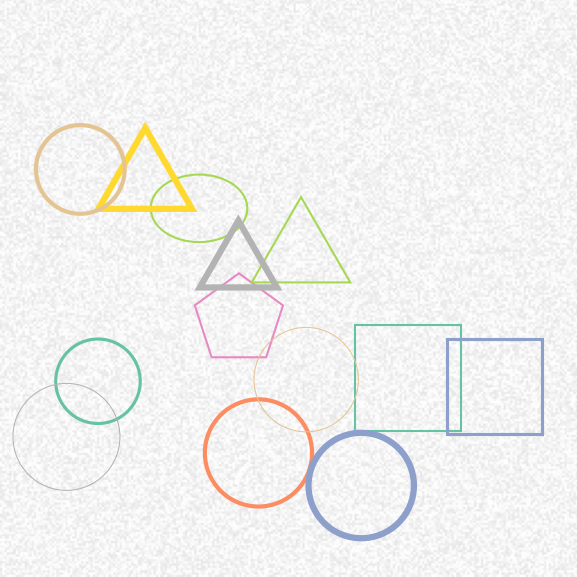[{"shape": "square", "thickness": 1, "radius": 0.46, "center": [0.706, 0.345]}, {"shape": "circle", "thickness": 1.5, "radius": 0.37, "center": [0.17, 0.339]}, {"shape": "circle", "thickness": 2, "radius": 0.46, "center": [0.448, 0.215]}, {"shape": "square", "thickness": 1.5, "radius": 0.41, "center": [0.856, 0.33]}, {"shape": "circle", "thickness": 3, "radius": 0.46, "center": [0.625, 0.158]}, {"shape": "pentagon", "thickness": 1, "radius": 0.4, "center": [0.414, 0.445]}, {"shape": "triangle", "thickness": 1, "radius": 0.49, "center": [0.521, 0.559]}, {"shape": "oval", "thickness": 1, "radius": 0.42, "center": [0.345, 0.638]}, {"shape": "triangle", "thickness": 3, "radius": 0.47, "center": [0.251, 0.684]}, {"shape": "circle", "thickness": 2, "radius": 0.38, "center": [0.139, 0.706]}, {"shape": "circle", "thickness": 0.5, "radius": 0.45, "center": [0.53, 0.342]}, {"shape": "triangle", "thickness": 3, "radius": 0.39, "center": [0.413, 0.54]}, {"shape": "circle", "thickness": 0.5, "radius": 0.46, "center": [0.115, 0.243]}]